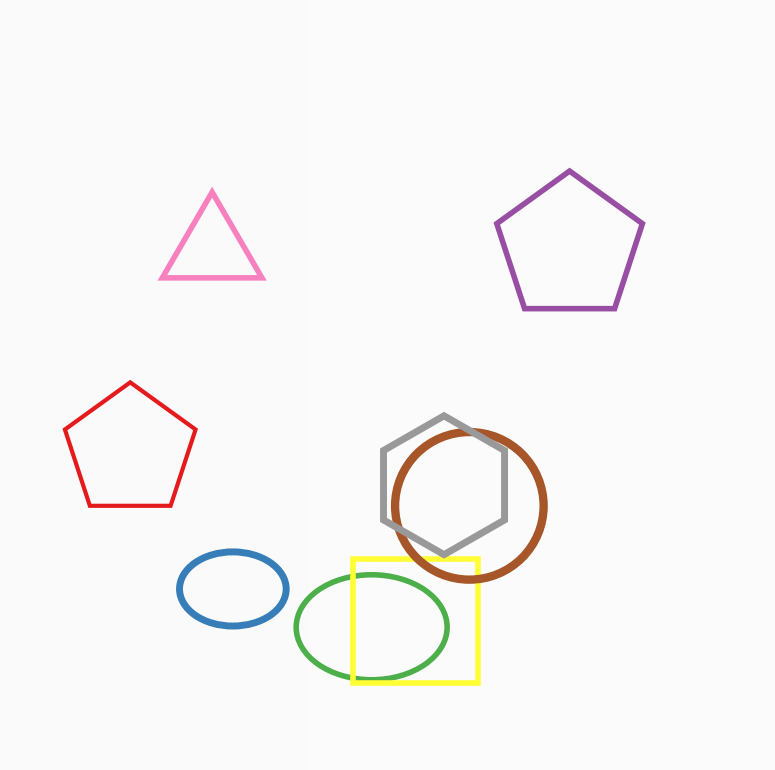[{"shape": "pentagon", "thickness": 1.5, "radius": 0.44, "center": [0.168, 0.415]}, {"shape": "oval", "thickness": 2.5, "radius": 0.34, "center": [0.3, 0.235]}, {"shape": "oval", "thickness": 2, "radius": 0.49, "center": [0.48, 0.185]}, {"shape": "pentagon", "thickness": 2, "radius": 0.49, "center": [0.735, 0.679]}, {"shape": "square", "thickness": 2, "radius": 0.4, "center": [0.537, 0.194]}, {"shape": "circle", "thickness": 3, "radius": 0.48, "center": [0.606, 0.343]}, {"shape": "triangle", "thickness": 2, "radius": 0.37, "center": [0.274, 0.676]}, {"shape": "hexagon", "thickness": 2.5, "radius": 0.45, "center": [0.573, 0.37]}]